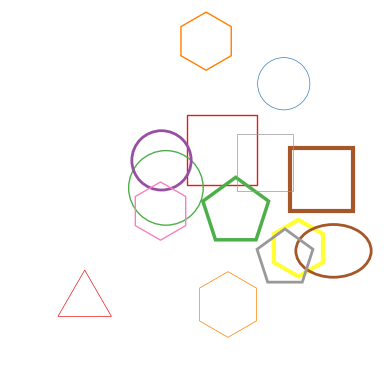[{"shape": "triangle", "thickness": 0.5, "radius": 0.4, "center": [0.22, 0.218]}, {"shape": "square", "thickness": 1, "radius": 0.46, "center": [0.576, 0.611]}, {"shape": "circle", "thickness": 0.5, "radius": 0.34, "center": [0.737, 0.783]}, {"shape": "pentagon", "thickness": 2.5, "radius": 0.45, "center": [0.612, 0.45]}, {"shape": "circle", "thickness": 1, "radius": 0.48, "center": [0.431, 0.512]}, {"shape": "circle", "thickness": 2, "radius": 0.39, "center": [0.419, 0.583]}, {"shape": "hexagon", "thickness": 0.5, "radius": 0.43, "center": [0.592, 0.209]}, {"shape": "hexagon", "thickness": 1, "radius": 0.38, "center": [0.535, 0.893]}, {"shape": "hexagon", "thickness": 3, "radius": 0.37, "center": [0.775, 0.355]}, {"shape": "oval", "thickness": 2, "radius": 0.49, "center": [0.866, 0.348]}, {"shape": "square", "thickness": 3, "radius": 0.41, "center": [0.835, 0.533]}, {"shape": "hexagon", "thickness": 1, "radius": 0.38, "center": [0.417, 0.452]}, {"shape": "square", "thickness": 0.5, "radius": 0.37, "center": [0.688, 0.578]}, {"shape": "pentagon", "thickness": 2, "radius": 0.38, "center": [0.74, 0.329]}]